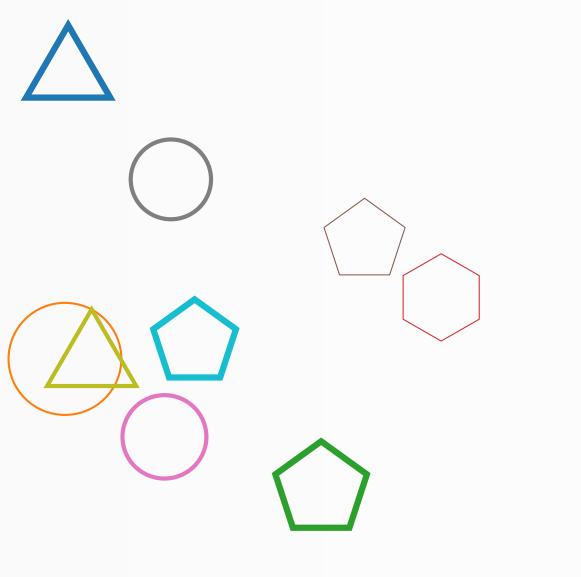[{"shape": "triangle", "thickness": 3, "radius": 0.42, "center": [0.117, 0.872]}, {"shape": "circle", "thickness": 1, "radius": 0.49, "center": [0.112, 0.378]}, {"shape": "pentagon", "thickness": 3, "radius": 0.41, "center": [0.553, 0.152]}, {"shape": "hexagon", "thickness": 0.5, "radius": 0.38, "center": [0.759, 0.484]}, {"shape": "pentagon", "thickness": 0.5, "radius": 0.37, "center": [0.627, 0.582]}, {"shape": "circle", "thickness": 2, "radius": 0.36, "center": [0.283, 0.243]}, {"shape": "circle", "thickness": 2, "radius": 0.35, "center": [0.294, 0.689]}, {"shape": "triangle", "thickness": 2, "radius": 0.44, "center": [0.158, 0.375]}, {"shape": "pentagon", "thickness": 3, "radius": 0.37, "center": [0.335, 0.406]}]